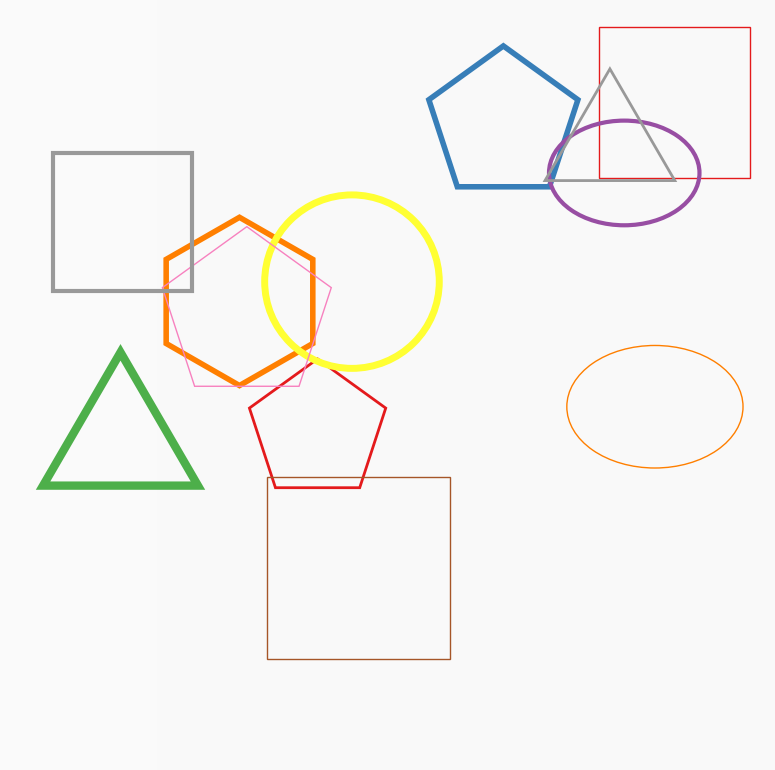[{"shape": "square", "thickness": 0.5, "radius": 0.49, "center": [0.87, 0.867]}, {"shape": "pentagon", "thickness": 1, "radius": 0.46, "center": [0.41, 0.441]}, {"shape": "pentagon", "thickness": 2, "radius": 0.51, "center": [0.65, 0.839]}, {"shape": "triangle", "thickness": 3, "radius": 0.58, "center": [0.155, 0.427]}, {"shape": "oval", "thickness": 1.5, "radius": 0.49, "center": [0.805, 0.775]}, {"shape": "hexagon", "thickness": 2, "radius": 0.55, "center": [0.309, 0.609]}, {"shape": "oval", "thickness": 0.5, "radius": 0.57, "center": [0.845, 0.472]}, {"shape": "circle", "thickness": 2.5, "radius": 0.56, "center": [0.454, 0.634]}, {"shape": "square", "thickness": 0.5, "radius": 0.59, "center": [0.463, 0.263]}, {"shape": "pentagon", "thickness": 0.5, "radius": 0.57, "center": [0.318, 0.591]}, {"shape": "triangle", "thickness": 1, "radius": 0.48, "center": [0.787, 0.814]}, {"shape": "square", "thickness": 1.5, "radius": 0.45, "center": [0.158, 0.712]}]